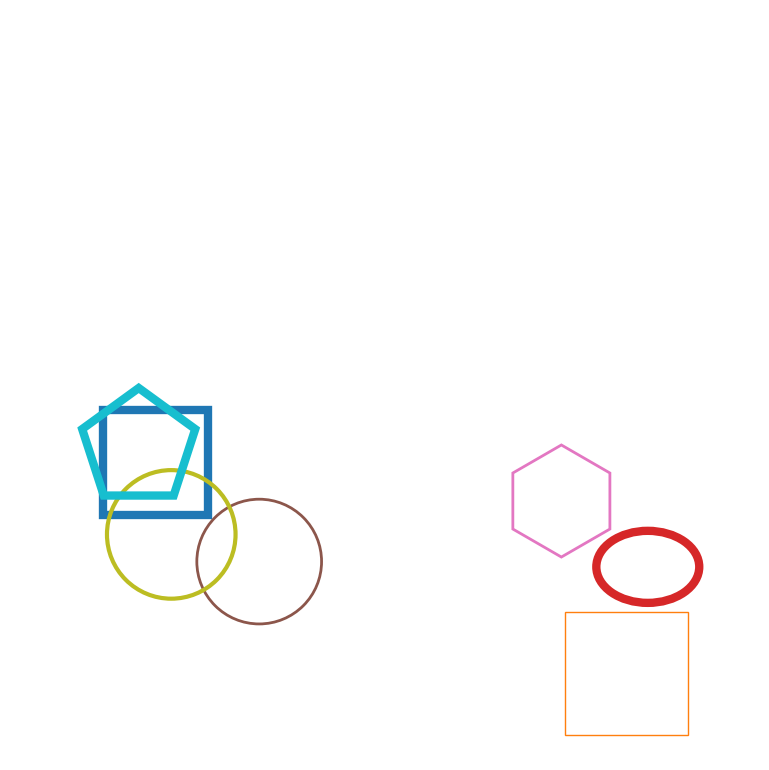[{"shape": "square", "thickness": 3, "radius": 0.34, "center": [0.202, 0.4]}, {"shape": "square", "thickness": 0.5, "radius": 0.4, "center": [0.814, 0.125]}, {"shape": "oval", "thickness": 3, "radius": 0.33, "center": [0.841, 0.264]}, {"shape": "circle", "thickness": 1, "radius": 0.4, "center": [0.337, 0.271]}, {"shape": "hexagon", "thickness": 1, "radius": 0.36, "center": [0.729, 0.349]}, {"shape": "circle", "thickness": 1.5, "radius": 0.42, "center": [0.222, 0.306]}, {"shape": "pentagon", "thickness": 3, "radius": 0.39, "center": [0.18, 0.419]}]